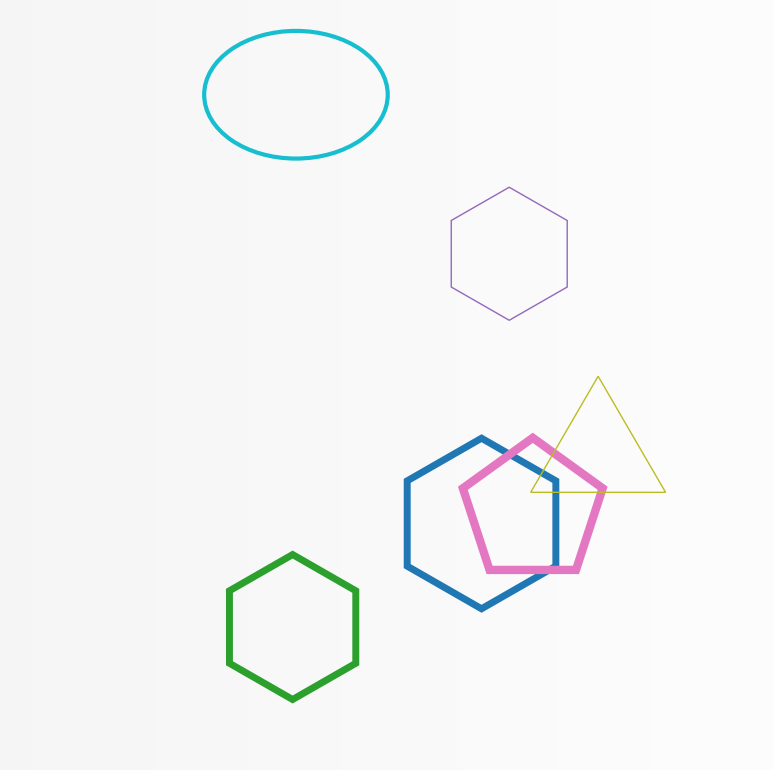[{"shape": "hexagon", "thickness": 2.5, "radius": 0.55, "center": [0.621, 0.32]}, {"shape": "hexagon", "thickness": 2.5, "radius": 0.47, "center": [0.378, 0.186]}, {"shape": "hexagon", "thickness": 0.5, "radius": 0.43, "center": [0.657, 0.67]}, {"shape": "pentagon", "thickness": 3, "radius": 0.47, "center": [0.687, 0.337]}, {"shape": "triangle", "thickness": 0.5, "radius": 0.5, "center": [0.772, 0.411]}, {"shape": "oval", "thickness": 1.5, "radius": 0.59, "center": [0.382, 0.877]}]